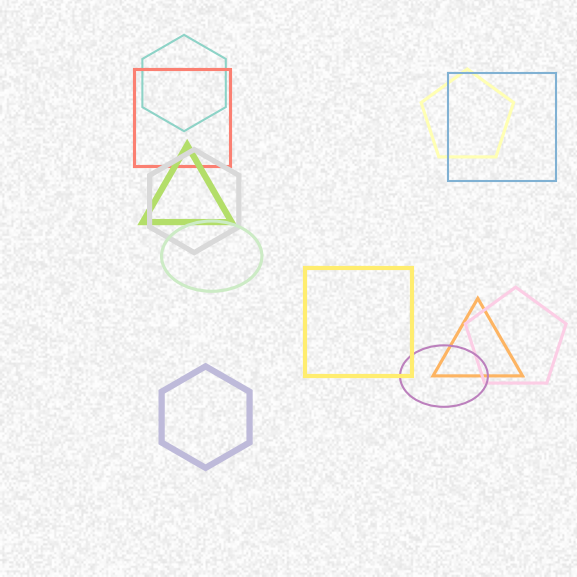[{"shape": "hexagon", "thickness": 1, "radius": 0.42, "center": [0.319, 0.855]}, {"shape": "pentagon", "thickness": 1.5, "radius": 0.42, "center": [0.809, 0.796]}, {"shape": "hexagon", "thickness": 3, "radius": 0.44, "center": [0.356, 0.277]}, {"shape": "square", "thickness": 1.5, "radius": 0.42, "center": [0.315, 0.796]}, {"shape": "square", "thickness": 1, "radius": 0.47, "center": [0.869, 0.779]}, {"shape": "triangle", "thickness": 1.5, "radius": 0.45, "center": [0.827, 0.393]}, {"shape": "triangle", "thickness": 3, "radius": 0.44, "center": [0.324, 0.659]}, {"shape": "pentagon", "thickness": 1.5, "radius": 0.46, "center": [0.893, 0.41]}, {"shape": "hexagon", "thickness": 2.5, "radius": 0.45, "center": [0.336, 0.651]}, {"shape": "oval", "thickness": 1, "radius": 0.38, "center": [0.769, 0.348]}, {"shape": "oval", "thickness": 1.5, "radius": 0.43, "center": [0.367, 0.556]}, {"shape": "square", "thickness": 2, "radius": 0.47, "center": [0.621, 0.441]}]